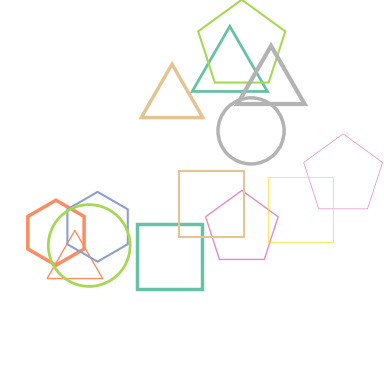[{"shape": "square", "thickness": 2.5, "radius": 0.42, "center": [0.441, 0.334]}, {"shape": "triangle", "thickness": 2, "radius": 0.56, "center": [0.597, 0.819]}, {"shape": "hexagon", "thickness": 2.5, "radius": 0.42, "center": [0.145, 0.396]}, {"shape": "triangle", "thickness": 1, "radius": 0.42, "center": [0.194, 0.318]}, {"shape": "hexagon", "thickness": 1.5, "radius": 0.45, "center": [0.253, 0.411]}, {"shape": "pentagon", "thickness": 1, "radius": 0.5, "center": [0.628, 0.406]}, {"shape": "pentagon", "thickness": 0.5, "radius": 0.54, "center": [0.891, 0.545]}, {"shape": "pentagon", "thickness": 1.5, "radius": 0.59, "center": [0.628, 0.882]}, {"shape": "circle", "thickness": 2, "radius": 0.53, "center": [0.232, 0.362]}, {"shape": "square", "thickness": 0.5, "radius": 0.42, "center": [0.78, 0.456]}, {"shape": "triangle", "thickness": 2.5, "radius": 0.46, "center": [0.447, 0.741]}, {"shape": "square", "thickness": 1.5, "radius": 0.43, "center": [0.549, 0.47]}, {"shape": "triangle", "thickness": 3, "radius": 0.5, "center": [0.704, 0.78]}, {"shape": "circle", "thickness": 2.5, "radius": 0.43, "center": [0.652, 0.66]}]